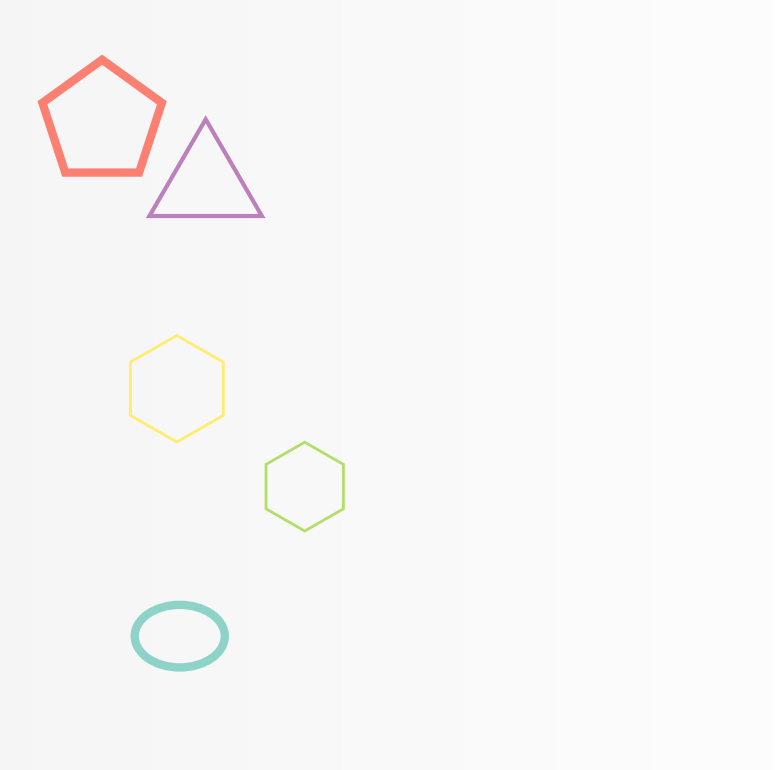[{"shape": "oval", "thickness": 3, "radius": 0.29, "center": [0.232, 0.174]}, {"shape": "pentagon", "thickness": 3, "radius": 0.41, "center": [0.132, 0.841]}, {"shape": "hexagon", "thickness": 1, "radius": 0.29, "center": [0.393, 0.368]}, {"shape": "triangle", "thickness": 1.5, "radius": 0.42, "center": [0.265, 0.761]}, {"shape": "hexagon", "thickness": 1, "radius": 0.35, "center": [0.228, 0.495]}]